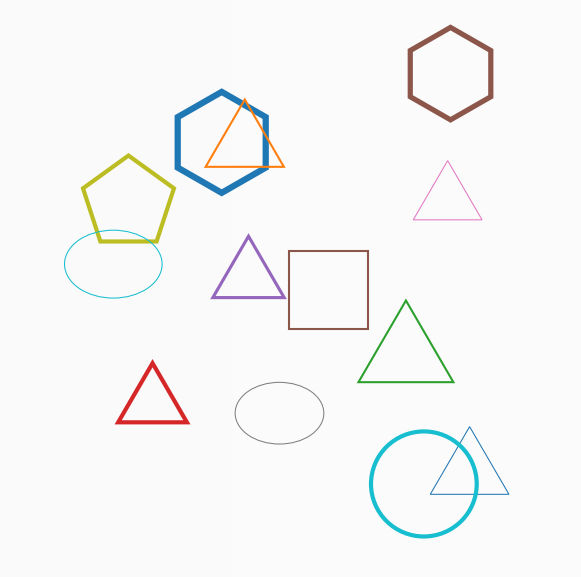[{"shape": "triangle", "thickness": 0.5, "radius": 0.39, "center": [0.808, 0.182]}, {"shape": "hexagon", "thickness": 3, "radius": 0.44, "center": [0.381, 0.753]}, {"shape": "triangle", "thickness": 1, "radius": 0.39, "center": [0.421, 0.749]}, {"shape": "triangle", "thickness": 1, "radius": 0.47, "center": [0.698, 0.384]}, {"shape": "triangle", "thickness": 2, "radius": 0.34, "center": [0.262, 0.302]}, {"shape": "triangle", "thickness": 1.5, "radius": 0.35, "center": [0.428, 0.519]}, {"shape": "square", "thickness": 1, "radius": 0.34, "center": [0.566, 0.497]}, {"shape": "hexagon", "thickness": 2.5, "radius": 0.4, "center": [0.775, 0.872]}, {"shape": "triangle", "thickness": 0.5, "radius": 0.34, "center": [0.77, 0.653]}, {"shape": "oval", "thickness": 0.5, "radius": 0.38, "center": [0.481, 0.284]}, {"shape": "pentagon", "thickness": 2, "radius": 0.41, "center": [0.221, 0.648]}, {"shape": "circle", "thickness": 2, "radius": 0.45, "center": [0.729, 0.161]}, {"shape": "oval", "thickness": 0.5, "radius": 0.42, "center": [0.195, 0.542]}]